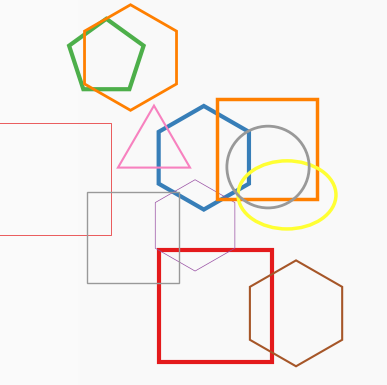[{"shape": "square", "thickness": 0.5, "radius": 0.73, "center": [0.142, 0.535]}, {"shape": "square", "thickness": 3, "radius": 0.73, "center": [0.556, 0.205]}, {"shape": "hexagon", "thickness": 3, "radius": 0.67, "center": [0.526, 0.59]}, {"shape": "pentagon", "thickness": 3, "radius": 0.51, "center": [0.274, 0.85]}, {"shape": "hexagon", "thickness": 0.5, "radius": 0.59, "center": [0.503, 0.415]}, {"shape": "square", "thickness": 2.5, "radius": 0.65, "center": [0.69, 0.613]}, {"shape": "hexagon", "thickness": 2, "radius": 0.69, "center": [0.337, 0.851]}, {"shape": "oval", "thickness": 2.5, "radius": 0.63, "center": [0.741, 0.494]}, {"shape": "hexagon", "thickness": 1.5, "radius": 0.69, "center": [0.764, 0.186]}, {"shape": "triangle", "thickness": 1.5, "radius": 0.54, "center": [0.397, 0.618]}, {"shape": "circle", "thickness": 2, "radius": 0.53, "center": [0.692, 0.566]}, {"shape": "square", "thickness": 1, "radius": 0.59, "center": [0.344, 0.383]}]